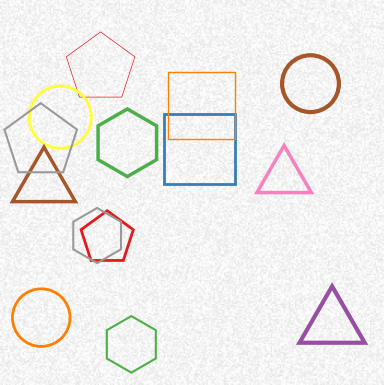[{"shape": "pentagon", "thickness": 2, "radius": 0.36, "center": [0.278, 0.381]}, {"shape": "pentagon", "thickness": 0.5, "radius": 0.47, "center": [0.261, 0.824]}, {"shape": "square", "thickness": 2, "radius": 0.46, "center": [0.518, 0.613]}, {"shape": "hexagon", "thickness": 1.5, "radius": 0.37, "center": [0.341, 0.106]}, {"shape": "hexagon", "thickness": 2.5, "radius": 0.44, "center": [0.331, 0.629]}, {"shape": "triangle", "thickness": 3, "radius": 0.49, "center": [0.863, 0.159]}, {"shape": "square", "thickness": 1, "radius": 0.43, "center": [0.524, 0.725]}, {"shape": "circle", "thickness": 2, "radius": 0.37, "center": [0.107, 0.175]}, {"shape": "circle", "thickness": 2, "radius": 0.4, "center": [0.157, 0.696]}, {"shape": "circle", "thickness": 3, "radius": 0.37, "center": [0.806, 0.783]}, {"shape": "triangle", "thickness": 2.5, "radius": 0.47, "center": [0.114, 0.523]}, {"shape": "triangle", "thickness": 2.5, "radius": 0.41, "center": [0.738, 0.541]}, {"shape": "pentagon", "thickness": 1.5, "radius": 0.5, "center": [0.106, 0.633]}, {"shape": "hexagon", "thickness": 1.5, "radius": 0.36, "center": [0.252, 0.388]}]